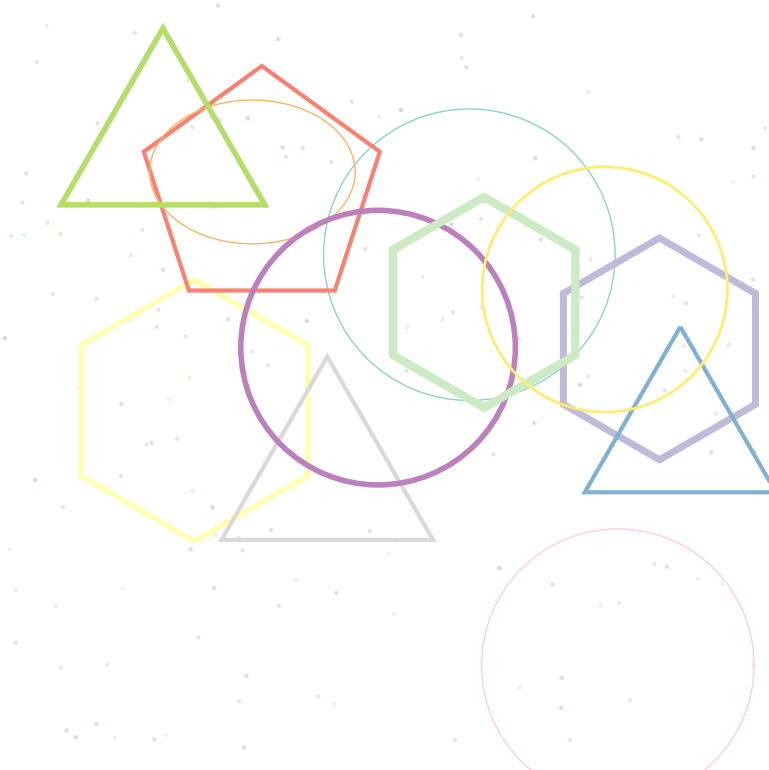[{"shape": "circle", "thickness": 0.5, "radius": 0.95, "center": [0.61, 0.669]}, {"shape": "hexagon", "thickness": 2, "radius": 0.85, "center": [0.252, 0.467]}, {"shape": "hexagon", "thickness": 2.5, "radius": 0.72, "center": [0.856, 0.547]}, {"shape": "pentagon", "thickness": 1.5, "radius": 0.81, "center": [0.34, 0.753]}, {"shape": "triangle", "thickness": 1.5, "radius": 0.72, "center": [0.884, 0.432]}, {"shape": "oval", "thickness": 0.5, "radius": 0.67, "center": [0.328, 0.777]}, {"shape": "triangle", "thickness": 2, "radius": 0.76, "center": [0.212, 0.81]}, {"shape": "circle", "thickness": 0.5, "radius": 0.88, "center": [0.802, 0.136]}, {"shape": "triangle", "thickness": 1.5, "radius": 0.79, "center": [0.425, 0.378]}, {"shape": "circle", "thickness": 2, "radius": 0.89, "center": [0.491, 0.549]}, {"shape": "hexagon", "thickness": 3, "radius": 0.68, "center": [0.629, 0.607]}, {"shape": "circle", "thickness": 1, "radius": 0.8, "center": [0.785, 0.624]}]